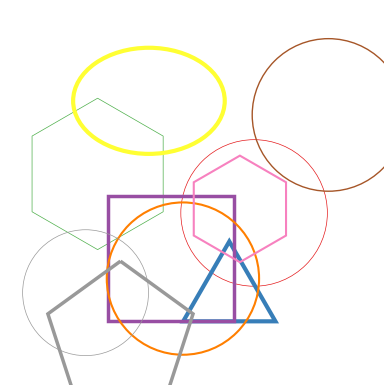[{"shape": "circle", "thickness": 0.5, "radius": 0.95, "center": [0.66, 0.447]}, {"shape": "triangle", "thickness": 3, "radius": 0.69, "center": [0.596, 0.235]}, {"shape": "hexagon", "thickness": 0.5, "radius": 0.98, "center": [0.254, 0.548]}, {"shape": "square", "thickness": 2.5, "radius": 0.81, "center": [0.444, 0.328]}, {"shape": "circle", "thickness": 1.5, "radius": 0.99, "center": [0.475, 0.276]}, {"shape": "oval", "thickness": 3, "radius": 0.98, "center": [0.387, 0.738]}, {"shape": "circle", "thickness": 1, "radius": 0.99, "center": [0.853, 0.701]}, {"shape": "hexagon", "thickness": 1.5, "radius": 0.69, "center": [0.623, 0.457]}, {"shape": "pentagon", "thickness": 2.5, "radius": 0.99, "center": [0.313, 0.123]}, {"shape": "circle", "thickness": 0.5, "radius": 0.82, "center": [0.222, 0.24]}]